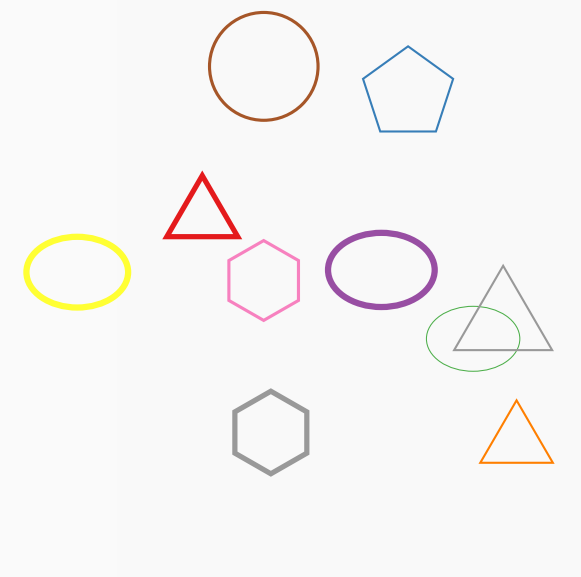[{"shape": "triangle", "thickness": 2.5, "radius": 0.35, "center": [0.348, 0.625]}, {"shape": "pentagon", "thickness": 1, "radius": 0.41, "center": [0.702, 0.837]}, {"shape": "oval", "thickness": 0.5, "radius": 0.4, "center": [0.814, 0.412]}, {"shape": "oval", "thickness": 3, "radius": 0.46, "center": [0.656, 0.532]}, {"shape": "triangle", "thickness": 1, "radius": 0.36, "center": [0.889, 0.234]}, {"shape": "oval", "thickness": 3, "radius": 0.44, "center": [0.133, 0.528]}, {"shape": "circle", "thickness": 1.5, "radius": 0.47, "center": [0.454, 0.884]}, {"shape": "hexagon", "thickness": 1.5, "radius": 0.35, "center": [0.454, 0.513]}, {"shape": "hexagon", "thickness": 2.5, "radius": 0.36, "center": [0.466, 0.25]}, {"shape": "triangle", "thickness": 1, "radius": 0.49, "center": [0.866, 0.442]}]